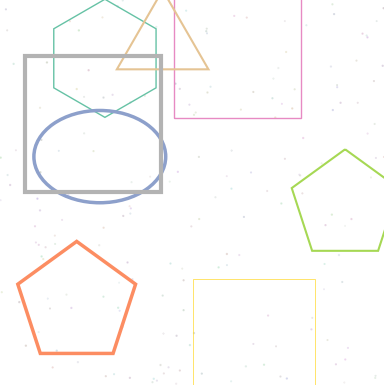[{"shape": "hexagon", "thickness": 1, "radius": 0.77, "center": [0.273, 0.849]}, {"shape": "pentagon", "thickness": 2.5, "radius": 0.8, "center": [0.199, 0.212]}, {"shape": "oval", "thickness": 2.5, "radius": 0.86, "center": [0.259, 0.593]}, {"shape": "square", "thickness": 1, "radius": 0.82, "center": [0.616, 0.858]}, {"shape": "pentagon", "thickness": 1.5, "radius": 0.73, "center": [0.896, 0.466]}, {"shape": "square", "thickness": 0.5, "radius": 0.79, "center": [0.659, 0.117]}, {"shape": "triangle", "thickness": 1.5, "radius": 0.69, "center": [0.422, 0.889]}, {"shape": "square", "thickness": 3, "radius": 0.88, "center": [0.241, 0.677]}]